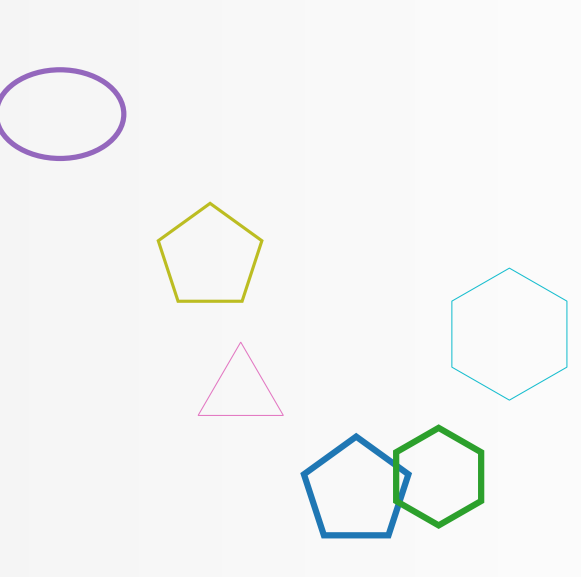[{"shape": "pentagon", "thickness": 3, "radius": 0.47, "center": [0.613, 0.149]}, {"shape": "hexagon", "thickness": 3, "radius": 0.42, "center": [0.755, 0.174]}, {"shape": "oval", "thickness": 2.5, "radius": 0.55, "center": [0.103, 0.802]}, {"shape": "triangle", "thickness": 0.5, "radius": 0.42, "center": [0.414, 0.322]}, {"shape": "pentagon", "thickness": 1.5, "radius": 0.47, "center": [0.361, 0.553]}, {"shape": "hexagon", "thickness": 0.5, "radius": 0.57, "center": [0.876, 0.421]}]